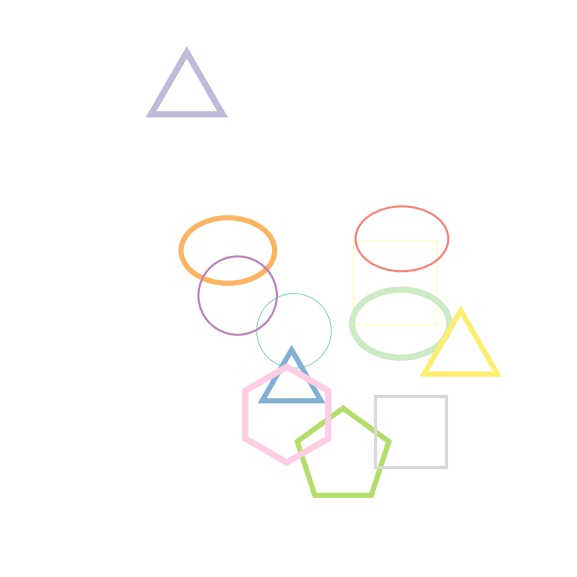[{"shape": "circle", "thickness": 0.5, "radius": 0.32, "center": [0.509, 0.426]}, {"shape": "square", "thickness": 0.5, "radius": 0.36, "center": [0.683, 0.51]}, {"shape": "triangle", "thickness": 3, "radius": 0.36, "center": [0.323, 0.837]}, {"shape": "oval", "thickness": 1, "radius": 0.4, "center": [0.696, 0.586]}, {"shape": "triangle", "thickness": 2.5, "radius": 0.29, "center": [0.505, 0.335]}, {"shape": "oval", "thickness": 2.5, "radius": 0.41, "center": [0.395, 0.565]}, {"shape": "pentagon", "thickness": 2.5, "radius": 0.42, "center": [0.594, 0.209]}, {"shape": "hexagon", "thickness": 3, "radius": 0.41, "center": [0.497, 0.281]}, {"shape": "square", "thickness": 1.5, "radius": 0.31, "center": [0.711, 0.252]}, {"shape": "circle", "thickness": 1, "radius": 0.34, "center": [0.411, 0.487]}, {"shape": "oval", "thickness": 3, "radius": 0.42, "center": [0.694, 0.439]}, {"shape": "triangle", "thickness": 2.5, "radius": 0.37, "center": [0.798, 0.388]}]